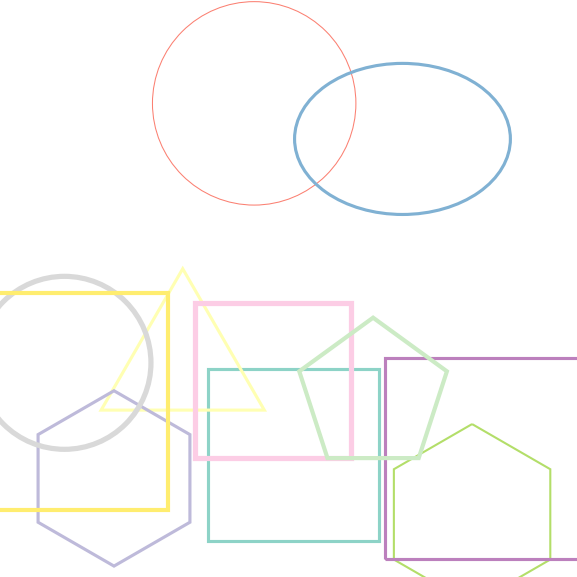[{"shape": "square", "thickness": 1.5, "radius": 0.74, "center": [0.508, 0.212]}, {"shape": "triangle", "thickness": 1.5, "radius": 0.82, "center": [0.316, 0.371]}, {"shape": "hexagon", "thickness": 1.5, "radius": 0.76, "center": [0.197, 0.171]}, {"shape": "circle", "thickness": 0.5, "radius": 0.88, "center": [0.44, 0.82]}, {"shape": "oval", "thickness": 1.5, "radius": 0.93, "center": [0.697, 0.759]}, {"shape": "hexagon", "thickness": 1, "radius": 0.78, "center": [0.817, 0.108]}, {"shape": "square", "thickness": 2.5, "radius": 0.67, "center": [0.472, 0.341]}, {"shape": "circle", "thickness": 2.5, "radius": 0.75, "center": [0.112, 0.371]}, {"shape": "square", "thickness": 1.5, "radius": 0.87, "center": [0.841, 0.205]}, {"shape": "pentagon", "thickness": 2, "radius": 0.67, "center": [0.646, 0.315]}, {"shape": "square", "thickness": 2, "radius": 0.94, "center": [0.103, 0.304]}]